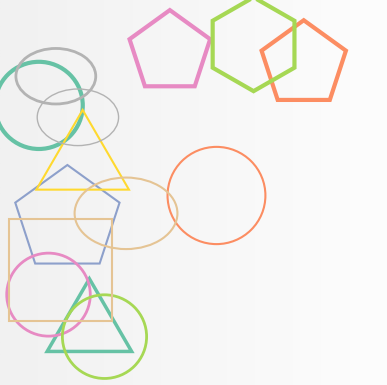[{"shape": "triangle", "thickness": 2.5, "radius": 0.63, "center": [0.231, 0.15]}, {"shape": "circle", "thickness": 3, "radius": 0.57, "center": [0.1, 0.726]}, {"shape": "pentagon", "thickness": 3, "radius": 0.57, "center": [0.784, 0.833]}, {"shape": "circle", "thickness": 1.5, "radius": 0.63, "center": [0.559, 0.492]}, {"shape": "pentagon", "thickness": 1.5, "radius": 0.71, "center": [0.174, 0.43]}, {"shape": "pentagon", "thickness": 3, "radius": 0.55, "center": [0.438, 0.864]}, {"shape": "circle", "thickness": 2, "radius": 0.54, "center": [0.125, 0.235]}, {"shape": "hexagon", "thickness": 3, "radius": 0.61, "center": [0.654, 0.885]}, {"shape": "circle", "thickness": 2, "radius": 0.54, "center": [0.27, 0.126]}, {"shape": "triangle", "thickness": 1.5, "radius": 0.69, "center": [0.213, 0.576]}, {"shape": "oval", "thickness": 1.5, "radius": 0.66, "center": [0.325, 0.446]}, {"shape": "square", "thickness": 1.5, "radius": 0.66, "center": [0.156, 0.299]}, {"shape": "oval", "thickness": 2, "radius": 0.52, "center": [0.144, 0.802]}, {"shape": "oval", "thickness": 1, "radius": 0.52, "center": [0.201, 0.695]}]